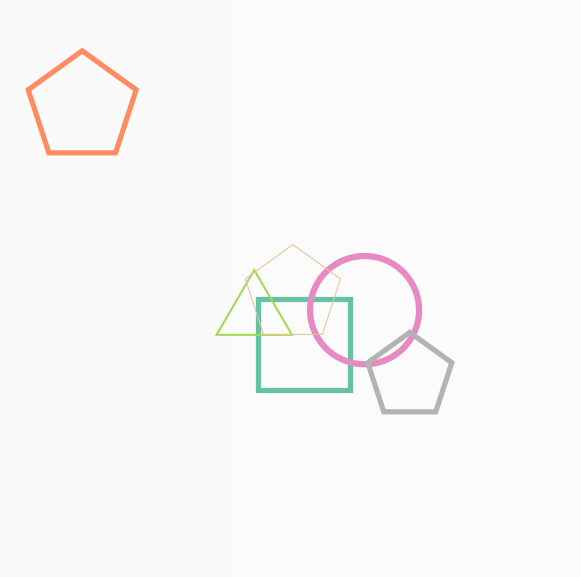[{"shape": "square", "thickness": 2.5, "radius": 0.39, "center": [0.523, 0.403]}, {"shape": "pentagon", "thickness": 2.5, "radius": 0.49, "center": [0.141, 0.813]}, {"shape": "circle", "thickness": 3, "radius": 0.47, "center": [0.627, 0.462]}, {"shape": "triangle", "thickness": 1, "radius": 0.37, "center": [0.437, 0.457]}, {"shape": "pentagon", "thickness": 0.5, "radius": 0.43, "center": [0.504, 0.49]}, {"shape": "pentagon", "thickness": 2.5, "radius": 0.38, "center": [0.705, 0.348]}]